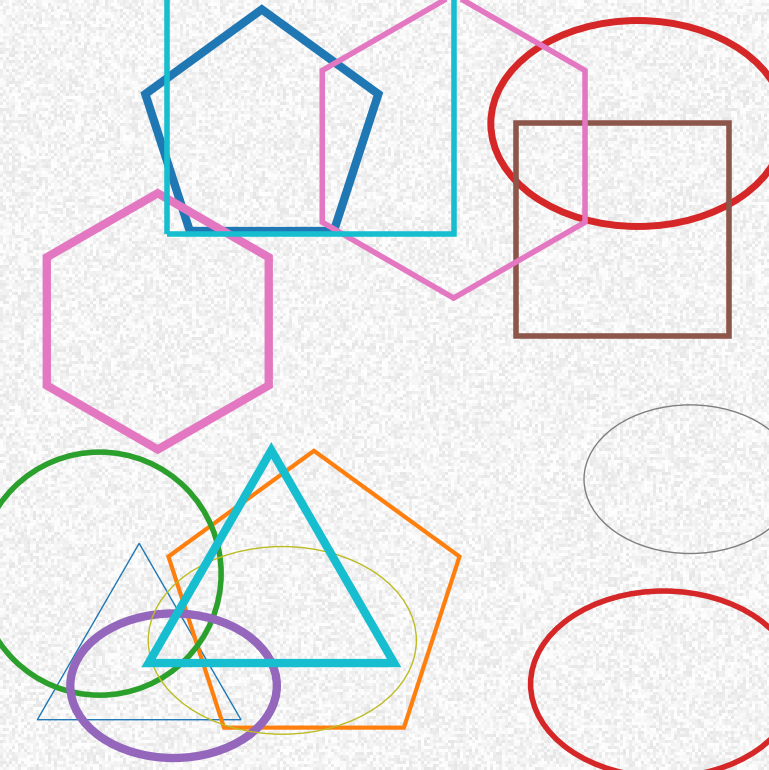[{"shape": "triangle", "thickness": 0.5, "radius": 0.76, "center": [0.181, 0.142]}, {"shape": "pentagon", "thickness": 3, "radius": 0.8, "center": [0.34, 0.829]}, {"shape": "pentagon", "thickness": 1.5, "radius": 0.99, "center": [0.408, 0.216]}, {"shape": "circle", "thickness": 2, "radius": 0.79, "center": [0.129, 0.255]}, {"shape": "oval", "thickness": 2.5, "radius": 0.96, "center": [0.828, 0.84]}, {"shape": "oval", "thickness": 2, "radius": 0.86, "center": [0.862, 0.112]}, {"shape": "oval", "thickness": 3, "radius": 0.67, "center": [0.225, 0.109]}, {"shape": "square", "thickness": 2, "radius": 0.69, "center": [0.808, 0.702]}, {"shape": "hexagon", "thickness": 3, "radius": 0.83, "center": [0.205, 0.583]}, {"shape": "hexagon", "thickness": 2, "radius": 0.99, "center": [0.589, 0.81]}, {"shape": "oval", "thickness": 0.5, "radius": 0.69, "center": [0.896, 0.378]}, {"shape": "oval", "thickness": 0.5, "radius": 0.87, "center": [0.367, 0.168]}, {"shape": "triangle", "thickness": 3, "radius": 0.92, "center": [0.352, 0.231]}, {"shape": "square", "thickness": 2, "radius": 0.93, "center": [0.403, 0.882]}]